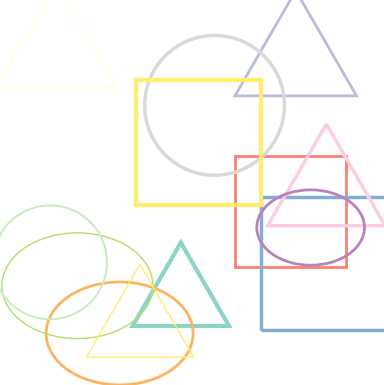[{"shape": "triangle", "thickness": 3, "radius": 0.72, "center": [0.47, 0.226]}, {"shape": "triangle", "thickness": 0.5, "radius": 0.9, "center": [0.147, 0.862]}, {"shape": "triangle", "thickness": 2, "radius": 0.91, "center": [0.768, 0.842]}, {"shape": "square", "thickness": 2, "radius": 0.72, "center": [0.754, 0.451]}, {"shape": "square", "thickness": 2.5, "radius": 0.87, "center": [0.851, 0.315]}, {"shape": "oval", "thickness": 2, "radius": 0.95, "center": [0.311, 0.134]}, {"shape": "oval", "thickness": 1, "radius": 0.98, "center": [0.201, 0.258]}, {"shape": "triangle", "thickness": 2.5, "radius": 0.88, "center": [0.848, 0.502]}, {"shape": "circle", "thickness": 2.5, "radius": 0.91, "center": [0.557, 0.726]}, {"shape": "oval", "thickness": 2, "radius": 0.7, "center": [0.807, 0.409]}, {"shape": "circle", "thickness": 1.5, "radius": 0.74, "center": [0.13, 0.319]}, {"shape": "square", "thickness": 3, "radius": 0.81, "center": [0.516, 0.63]}, {"shape": "triangle", "thickness": 1, "radius": 0.8, "center": [0.364, 0.153]}]